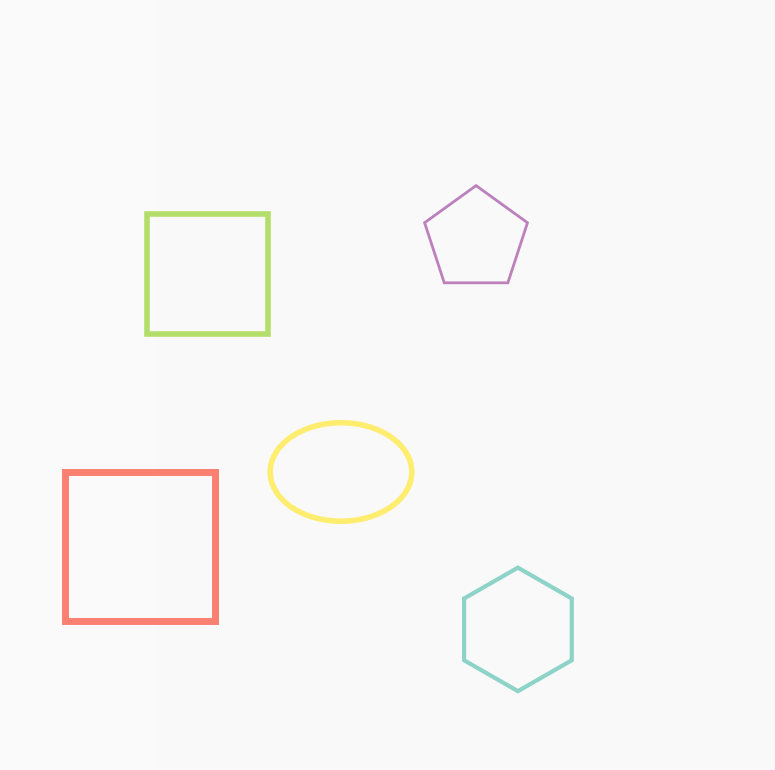[{"shape": "hexagon", "thickness": 1.5, "radius": 0.4, "center": [0.668, 0.183]}, {"shape": "square", "thickness": 2.5, "radius": 0.49, "center": [0.181, 0.29]}, {"shape": "square", "thickness": 2, "radius": 0.39, "center": [0.268, 0.644]}, {"shape": "pentagon", "thickness": 1, "radius": 0.35, "center": [0.614, 0.689]}, {"shape": "oval", "thickness": 2, "radius": 0.46, "center": [0.44, 0.387]}]